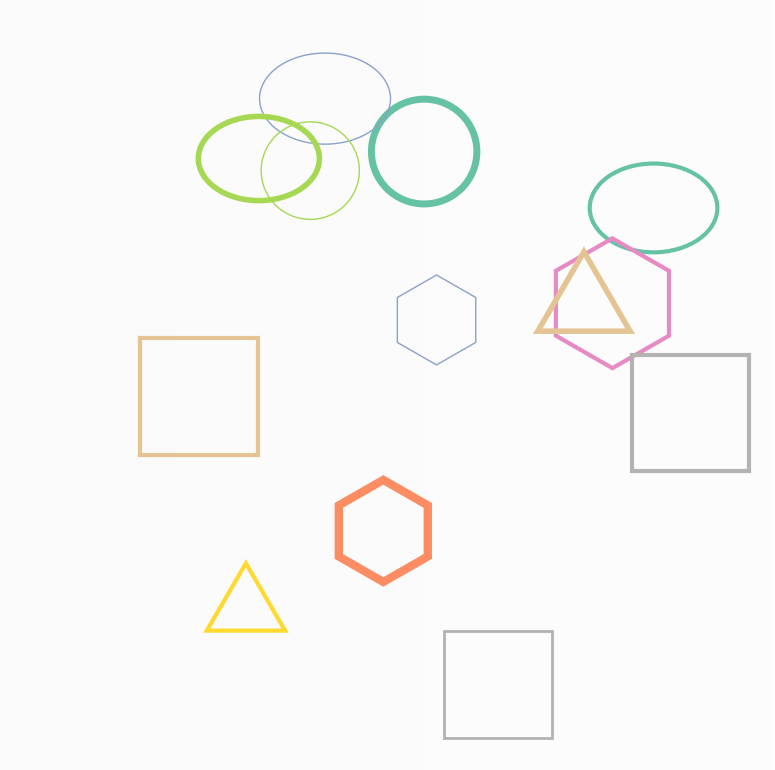[{"shape": "circle", "thickness": 2.5, "radius": 0.34, "center": [0.547, 0.803]}, {"shape": "oval", "thickness": 1.5, "radius": 0.41, "center": [0.843, 0.73]}, {"shape": "hexagon", "thickness": 3, "radius": 0.33, "center": [0.495, 0.31]}, {"shape": "hexagon", "thickness": 0.5, "radius": 0.29, "center": [0.563, 0.584]}, {"shape": "oval", "thickness": 0.5, "radius": 0.42, "center": [0.419, 0.872]}, {"shape": "hexagon", "thickness": 1.5, "radius": 0.42, "center": [0.79, 0.606]}, {"shape": "oval", "thickness": 2, "radius": 0.39, "center": [0.334, 0.794]}, {"shape": "circle", "thickness": 0.5, "radius": 0.32, "center": [0.4, 0.778]}, {"shape": "triangle", "thickness": 1.5, "radius": 0.29, "center": [0.317, 0.21]}, {"shape": "triangle", "thickness": 2, "radius": 0.34, "center": [0.753, 0.604]}, {"shape": "square", "thickness": 1.5, "radius": 0.38, "center": [0.257, 0.485]}, {"shape": "square", "thickness": 1.5, "radius": 0.38, "center": [0.891, 0.463]}, {"shape": "square", "thickness": 1, "radius": 0.35, "center": [0.643, 0.111]}]